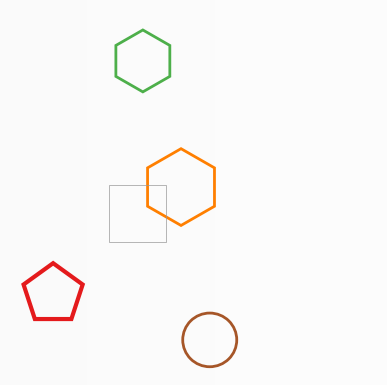[{"shape": "pentagon", "thickness": 3, "radius": 0.4, "center": [0.137, 0.236]}, {"shape": "hexagon", "thickness": 2, "radius": 0.4, "center": [0.369, 0.842]}, {"shape": "hexagon", "thickness": 2, "radius": 0.5, "center": [0.467, 0.514]}, {"shape": "circle", "thickness": 2, "radius": 0.35, "center": [0.541, 0.117]}, {"shape": "square", "thickness": 0.5, "radius": 0.37, "center": [0.354, 0.446]}]